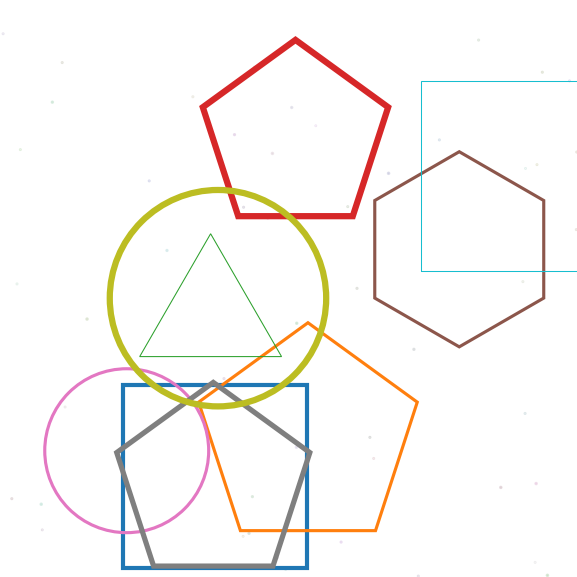[{"shape": "square", "thickness": 2, "radius": 0.79, "center": [0.372, 0.174]}, {"shape": "pentagon", "thickness": 1.5, "radius": 1.0, "center": [0.533, 0.241]}, {"shape": "triangle", "thickness": 0.5, "radius": 0.71, "center": [0.365, 0.453]}, {"shape": "pentagon", "thickness": 3, "radius": 0.84, "center": [0.512, 0.761]}, {"shape": "hexagon", "thickness": 1.5, "radius": 0.84, "center": [0.795, 0.567]}, {"shape": "circle", "thickness": 1.5, "radius": 0.71, "center": [0.219, 0.219]}, {"shape": "pentagon", "thickness": 2.5, "radius": 0.88, "center": [0.369, 0.161]}, {"shape": "circle", "thickness": 3, "radius": 0.94, "center": [0.377, 0.483]}, {"shape": "square", "thickness": 0.5, "radius": 0.82, "center": [0.894, 0.694]}]